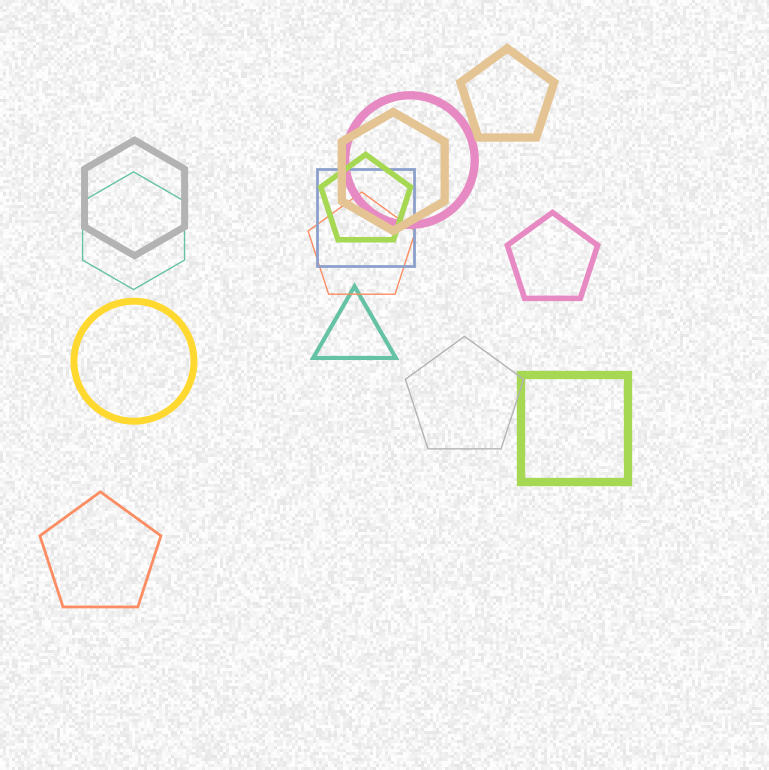[{"shape": "triangle", "thickness": 1.5, "radius": 0.31, "center": [0.46, 0.566]}, {"shape": "hexagon", "thickness": 0.5, "radius": 0.38, "center": [0.173, 0.7]}, {"shape": "pentagon", "thickness": 0.5, "radius": 0.37, "center": [0.47, 0.677]}, {"shape": "pentagon", "thickness": 1, "radius": 0.41, "center": [0.13, 0.279]}, {"shape": "square", "thickness": 1, "radius": 0.31, "center": [0.475, 0.718]}, {"shape": "pentagon", "thickness": 2, "radius": 0.31, "center": [0.717, 0.662]}, {"shape": "circle", "thickness": 3, "radius": 0.42, "center": [0.532, 0.792]}, {"shape": "pentagon", "thickness": 2, "radius": 0.31, "center": [0.475, 0.738]}, {"shape": "square", "thickness": 3, "radius": 0.35, "center": [0.746, 0.443]}, {"shape": "circle", "thickness": 2.5, "radius": 0.39, "center": [0.174, 0.531]}, {"shape": "pentagon", "thickness": 3, "radius": 0.32, "center": [0.659, 0.873]}, {"shape": "hexagon", "thickness": 3, "radius": 0.39, "center": [0.511, 0.777]}, {"shape": "hexagon", "thickness": 2.5, "radius": 0.38, "center": [0.175, 0.743]}, {"shape": "pentagon", "thickness": 0.5, "radius": 0.4, "center": [0.603, 0.482]}]